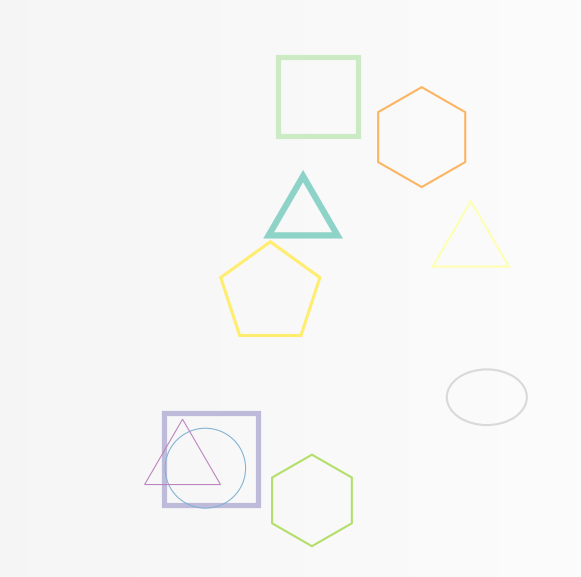[{"shape": "triangle", "thickness": 3, "radius": 0.34, "center": [0.521, 0.626]}, {"shape": "triangle", "thickness": 1, "radius": 0.38, "center": [0.81, 0.575]}, {"shape": "square", "thickness": 2.5, "radius": 0.4, "center": [0.363, 0.204]}, {"shape": "circle", "thickness": 0.5, "radius": 0.35, "center": [0.353, 0.188]}, {"shape": "hexagon", "thickness": 1, "radius": 0.43, "center": [0.725, 0.762]}, {"shape": "hexagon", "thickness": 1, "radius": 0.4, "center": [0.537, 0.133]}, {"shape": "oval", "thickness": 1, "radius": 0.34, "center": [0.838, 0.311]}, {"shape": "triangle", "thickness": 0.5, "radius": 0.38, "center": [0.314, 0.198]}, {"shape": "square", "thickness": 2.5, "radius": 0.34, "center": [0.547, 0.832]}, {"shape": "pentagon", "thickness": 1.5, "radius": 0.45, "center": [0.465, 0.491]}]